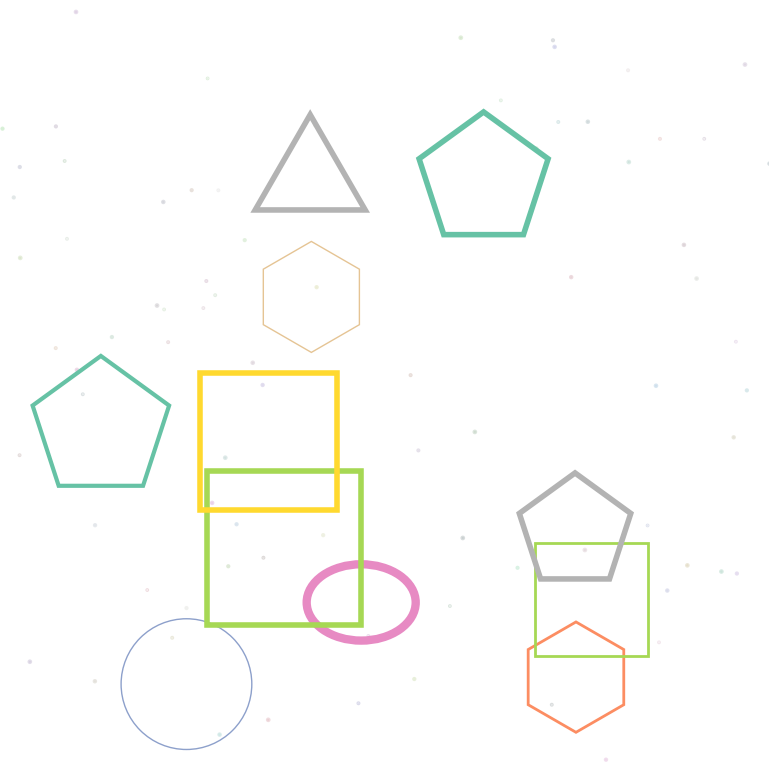[{"shape": "pentagon", "thickness": 2, "radius": 0.44, "center": [0.628, 0.767]}, {"shape": "pentagon", "thickness": 1.5, "radius": 0.47, "center": [0.131, 0.445]}, {"shape": "hexagon", "thickness": 1, "radius": 0.36, "center": [0.748, 0.121]}, {"shape": "circle", "thickness": 0.5, "radius": 0.42, "center": [0.242, 0.112]}, {"shape": "oval", "thickness": 3, "radius": 0.35, "center": [0.469, 0.218]}, {"shape": "square", "thickness": 1, "radius": 0.37, "center": [0.768, 0.222]}, {"shape": "square", "thickness": 2, "radius": 0.5, "center": [0.369, 0.288]}, {"shape": "square", "thickness": 2, "radius": 0.44, "center": [0.349, 0.427]}, {"shape": "hexagon", "thickness": 0.5, "radius": 0.36, "center": [0.404, 0.614]}, {"shape": "pentagon", "thickness": 2, "radius": 0.38, "center": [0.747, 0.31]}, {"shape": "triangle", "thickness": 2, "radius": 0.41, "center": [0.403, 0.769]}]